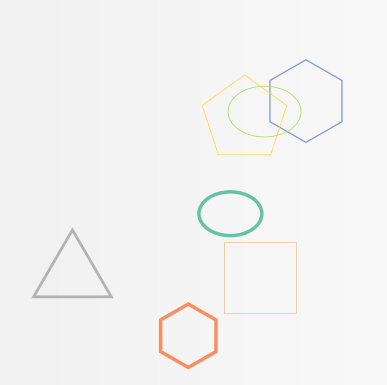[{"shape": "oval", "thickness": 2.5, "radius": 0.41, "center": [0.595, 0.445]}, {"shape": "hexagon", "thickness": 2.5, "radius": 0.41, "center": [0.486, 0.128]}, {"shape": "hexagon", "thickness": 1, "radius": 0.54, "center": [0.79, 0.737]}, {"shape": "oval", "thickness": 0.5, "radius": 0.47, "center": [0.683, 0.71]}, {"shape": "pentagon", "thickness": 0.5, "radius": 0.57, "center": [0.631, 0.691]}, {"shape": "square", "thickness": 0.5, "radius": 0.46, "center": [0.671, 0.279]}, {"shape": "triangle", "thickness": 2, "radius": 0.58, "center": [0.187, 0.287]}]